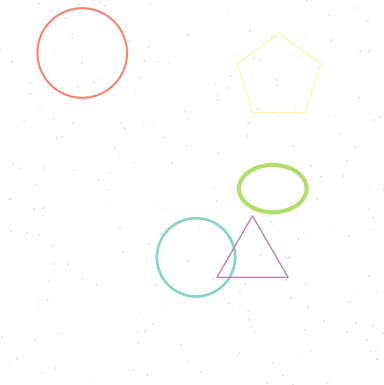[{"shape": "circle", "thickness": 2, "radius": 0.51, "center": [0.509, 0.332]}, {"shape": "circle", "thickness": 1.5, "radius": 0.58, "center": [0.214, 0.862]}, {"shape": "oval", "thickness": 3, "radius": 0.44, "center": [0.709, 0.51]}, {"shape": "triangle", "thickness": 1, "radius": 0.53, "center": [0.656, 0.333]}, {"shape": "pentagon", "thickness": 0.5, "radius": 0.57, "center": [0.725, 0.799]}]